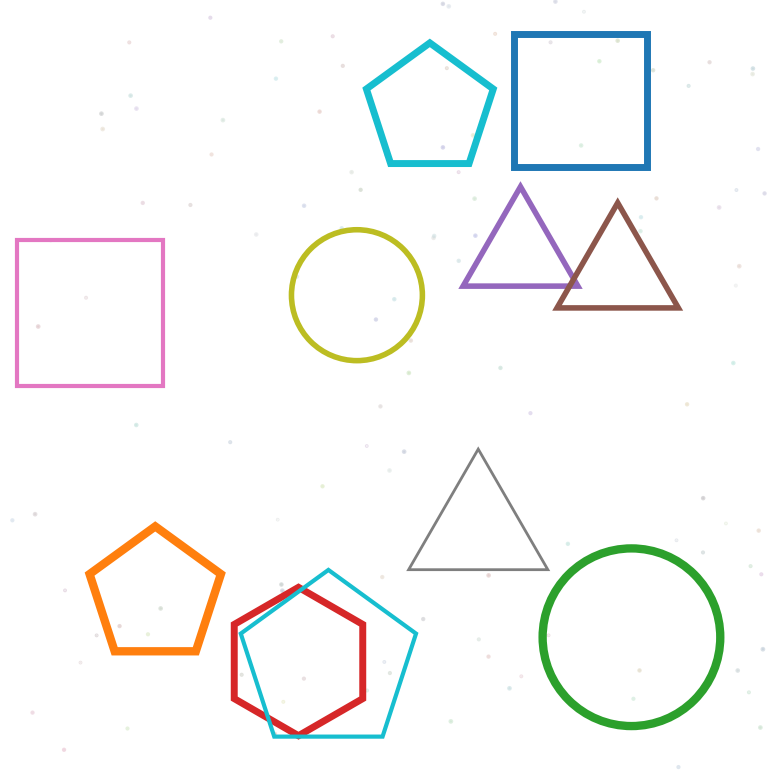[{"shape": "square", "thickness": 2.5, "radius": 0.43, "center": [0.754, 0.87]}, {"shape": "pentagon", "thickness": 3, "radius": 0.45, "center": [0.202, 0.227]}, {"shape": "circle", "thickness": 3, "radius": 0.58, "center": [0.82, 0.172]}, {"shape": "hexagon", "thickness": 2.5, "radius": 0.48, "center": [0.388, 0.141]}, {"shape": "triangle", "thickness": 2, "radius": 0.43, "center": [0.676, 0.671]}, {"shape": "triangle", "thickness": 2, "radius": 0.45, "center": [0.802, 0.646]}, {"shape": "square", "thickness": 1.5, "radius": 0.47, "center": [0.117, 0.594]}, {"shape": "triangle", "thickness": 1, "radius": 0.52, "center": [0.621, 0.312]}, {"shape": "circle", "thickness": 2, "radius": 0.43, "center": [0.464, 0.617]}, {"shape": "pentagon", "thickness": 1.5, "radius": 0.6, "center": [0.426, 0.14]}, {"shape": "pentagon", "thickness": 2.5, "radius": 0.43, "center": [0.558, 0.858]}]